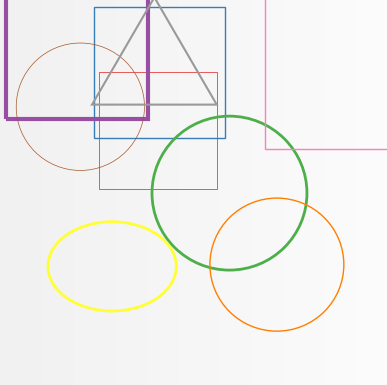[{"shape": "square", "thickness": 0.5, "radius": 0.76, "center": [0.407, 0.661]}, {"shape": "square", "thickness": 1, "radius": 0.85, "center": [0.412, 0.811]}, {"shape": "circle", "thickness": 2, "radius": 1.0, "center": [0.592, 0.498]}, {"shape": "square", "thickness": 3, "radius": 0.91, "center": [0.198, 0.874]}, {"shape": "circle", "thickness": 1, "radius": 0.86, "center": [0.715, 0.313]}, {"shape": "oval", "thickness": 2, "radius": 0.83, "center": [0.289, 0.308]}, {"shape": "circle", "thickness": 0.5, "radius": 0.83, "center": [0.207, 0.723]}, {"shape": "square", "thickness": 1, "radius": 0.99, "center": [0.882, 0.812]}, {"shape": "triangle", "thickness": 1.5, "radius": 0.93, "center": [0.398, 0.821]}]